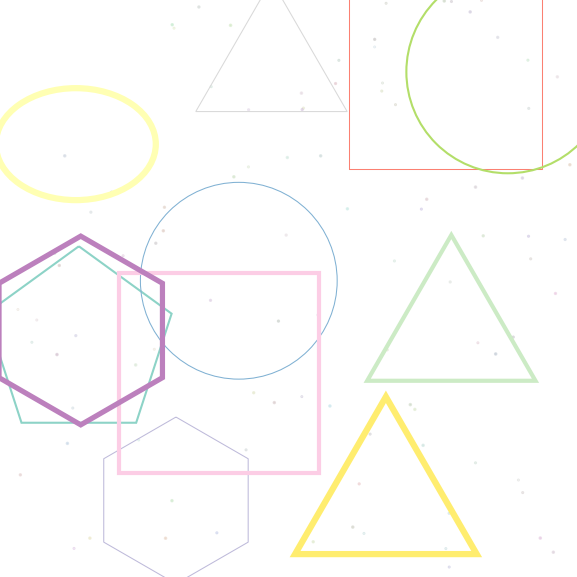[{"shape": "pentagon", "thickness": 1, "radius": 0.84, "center": [0.137, 0.404]}, {"shape": "oval", "thickness": 3, "radius": 0.69, "center": [0.131, 0.75]}, {"shape": "hexagon", "thickness": 0.5, "radius": 0.72, "center": [0.305, 0.133]}, {"shape": "square", "thickness": 0.5, "radius": 0.84, "center": [0.771, 0.874]}, {"shape": "circle", "thickness": 0.5, "radius": 0.85, "center": [0.413, 0.513]}, {"shape": "circle", "thickness": 1, "radius": 0.88, "center": [0.879, 0.875]}, {"shape": "square", "thickness": 2, "radius": 0.87, "center": [0.379, 0.354]}, {"shape": "triangle", "thickness": 0.5, "radius": 0.76, "center": [0.47, 0.882]}, {"shape": "hexagon", "thickness": 2.5, "radius": 0.82, "center": [0.14, 0.427]}, {"shape": "triangle", "thickness": 2, "radius": 0.84, "center": [0.782, 0.424]}, {"shape": "triangle", "thickness": 3, "radius": 0.91, "center": [0.668, 0.13]}]